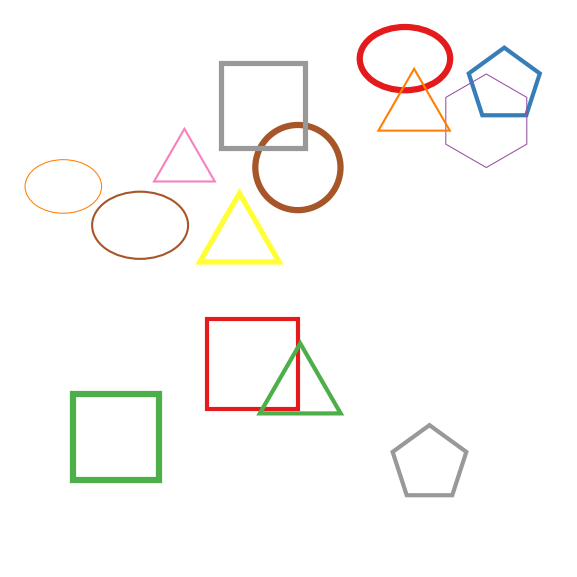[{"shape": "square", "thickness": 2, "radius": 0.39, "center": [0.437, 0.369]}, {"shape": "oval", "thickness": 3, "radius": 0.39, "center": [0.701, 0.898]}, {"shape": "pentagon", "thickness": 2, "radius": 0.32, "center": [0.873, 0.852]}, {"shape": "square", "thickness": 3, "radius": 0.37, "center": [0.2, 0.243]}, {"shape": "triangle", "thickness": 2, "radius": 0.4, "center": [0.52, 0.324]}, {"shape": "hexagon", "thickness": 0.5, "radius": 0.4, "center": [0.842, 0.79]}, {"shape": "oval", "thickness": 0.5, "radius": 0.33, "center": [0.11, 0.676]}, {"shape": "triangle", "thickness": 1, "radius": 0.36, "center": [0.717, 0.809]}, {"shape": "triangle", "thickness": 2.5, "radius": 0.4, "center": [0.415, 0.585]}, {"shape": "oval", "thickness": 1, "radius": 0.42, "center": [0.243, 0.609]}, {"shape": "circle", "thickness": 3, "radius": 0.37, "center": [0.516, 0.709]}, {"shape": "triangle", "thickness": 1, "radius": 0.3, "center": [0.319, 0.715]}, {"shape": "square", "thickness": 2.5, "radius": 0.37, "center": [0.456, 0.817]}, {"shape": "pentagon", "thickness": 2, "radius": 0.34, "center": [0.744, 0.196]}]